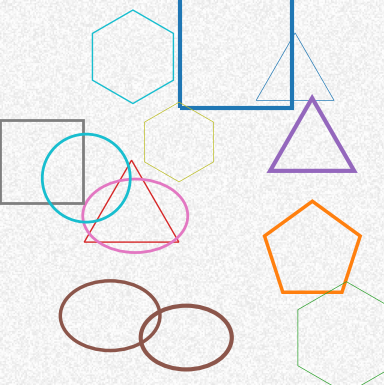[{"shape": "triangle", "thickness": 0.5, "radius": 0.58, "center": [0.767, 0.798]}, {"shape": "square", "thickness": 3, "radius": 0.73, "center": [0.612, 0.867]}, {"shape": "pentagon", "thickness": 2.5, "radius": 0.65, "center": [0.811, 0.347]}, {"shape": "hexagon", "thickness": 0.5, "radius": 0.73, "center": [0.9, 0.123]}, {"shape": "triangle", "thickness": 1, "radius": 0.71, "center": [0.342, 0.442]}, {"shape": "triangle", "thickness": 3, "radius": 0.63, "center": [0.811, 0.619]}, {"shape": "oval", "thickness": 3, "radius": 0.59, "center": [0.484, 0.123]}, {"shape": "oval", "thickness": 2.5, "radius": 0.65, "center": [0.286, 0.18]}, {"shape": "oval", "thickness": 2, "radius": 0.68, "center": [0.351, 0.439]}, {"shape": "square", "thickness": 2, "radius": 0.54, "center": [0.108, 0.58]}, {"shape": "hexagon", "thickness": 0.5, "radius": 0.52, "center": [0.465, 0.631]}, {"shape": "circle", "thickness": 2, "radius": 0.57, "center": [0.224, 0.537]}, {"shape": "hexagon", "thickness": 1, "radius": 0.61, "center": [0.345, 0.853]}]